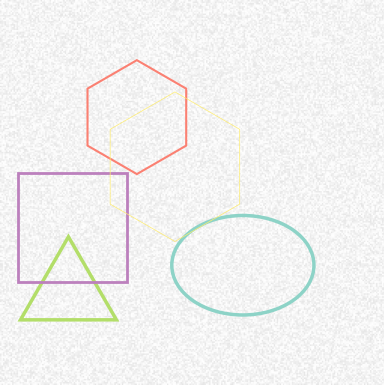[{"shape": "oval", "thickness": 2.5, "radius": 0.92, "center": [0.631, 0.311]}, {"shape": "hexagon", "thickness": 1.5, "radius": 0.74, "center": [0.355, 0.696]}, {"shape": "triangle", "thickness": 2.5, "radius": 0.72, "center": [0.178, 0.241]}, {"shape": "square", "thickness": 2, "radius": 0.71, "center": [0.188, 0.409]}, {"shape": "hexagon", "thickness": 0.5, "radius": 0.97, "center": [0.454, 0.567]}]